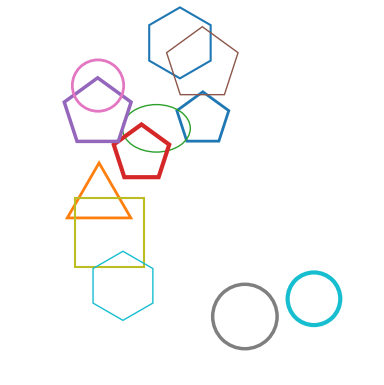[{"shape": "hexagon", "thickness": 1.5, "radius": 0.46, "center": [0.467, 0.889]}, {"shape": "pentagon", "thickness": 2, "radius": 0.35, "center": [0.527, 0.691]}, {"shape": "triangle", "thickness": 2, "radius": 0.48, "center": [0.257, 0.482]}, {"shape": "oval", "thickness": 1, "radius": 0.44, "center": [0.406, 0.667]}, {"shape": "pentagon", "thickness": 3, "radius": 0.38, "center": [0.367, 0.601]}, {"shape": "pentagon", "thickness": 2.5, "radius": 0.46, "center": [0.254, 0.707]}, {"shape": "pentagon", "thickness": 1, "radius": 0.49, "center": [0.526, 0.833]}, {"shape": "circle", "thickness": 2, "radius": 0.33, "center": [0.255, 0.778]}, {"shape": "circle", "thickness": 2.5, "radius": 0.42, "center": [0.636, 0.178]}, {"shape": "square", "thickness": 1.5, "radius": 0.45, "center": [0.283, 0.397]}, {"shape": "hexagon", "thickness": 1, "radius": 0.45, "center": [0.319, 0.258]}, {"shape": "circle", "thickness": 3, "radius": 0.34, "center": [0.815, 0.224]}]